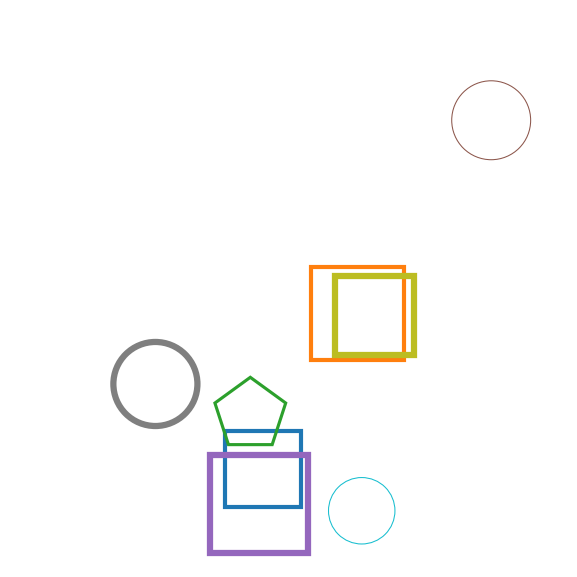[{"shape": "square", "thickness": 2, "radius": 0.33, "center": [0.456, 0.187]}, {"shape": "square", "thickness": 2, "radius": 0.4, "center": [0.619, 0.456]}, {"shape": "pentagon", "thickness": 1.5, "radius": 0.32, "center": [0.433, 0.281]}, {"shape": "square", "thickness": 3, "radius": 0.42, "center": [0.448, 0.126]}, {"shape": "circle", "thickness": 0.5, "radius": 0.34, "center": [0.851, 0.791]}, {"shape": "circle", "thickness": 3, "radius": 0.36, "center": [0.269, 0.334]}, {"shape": "square", "thickness": 3, "radius": 0.34, "center": [0.649, 0.453]}, {"shape": "circle", "thickness": 0.5, "radius": 0.29, "center": [0.626, 0.115]}]